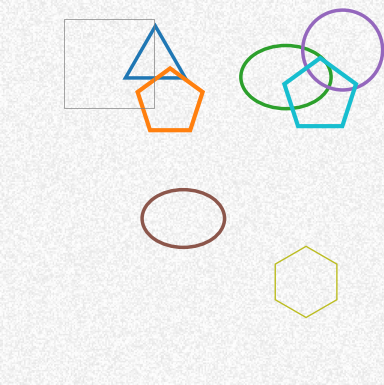[{"shape": "triangle", "thickness": 2.5, "radius": 0.45, "center": [0.404, 0.842]}, {"shape": "pentagon", "thickness": 3, "radius": 0.44, "center": [0.442, 0.734]}, {"shape": "oval", "thickness": 2.5, "radius": 0.59, "center": [0.743, 0.8]}, {"shape": "circle", "thickness": 2.5, "radius": 0.52, "center": [0.89, 0.87]}, {"shape": "oval", "thickness": 2.5, "radius": 0.54, "center": [0.476, 0.432]}, {"shape": "square", "thickness": 0.5, "radius": 0.58, "center": [0.283, 0.836]}, {"shape": "hexagon", "thickness": 1, "radius": 0.46, "center": [0.795, 0.268]}, {"shape": "pentagon", "thickness": 3, "radius": 0.49, "center": [0.832, 0.751]}]